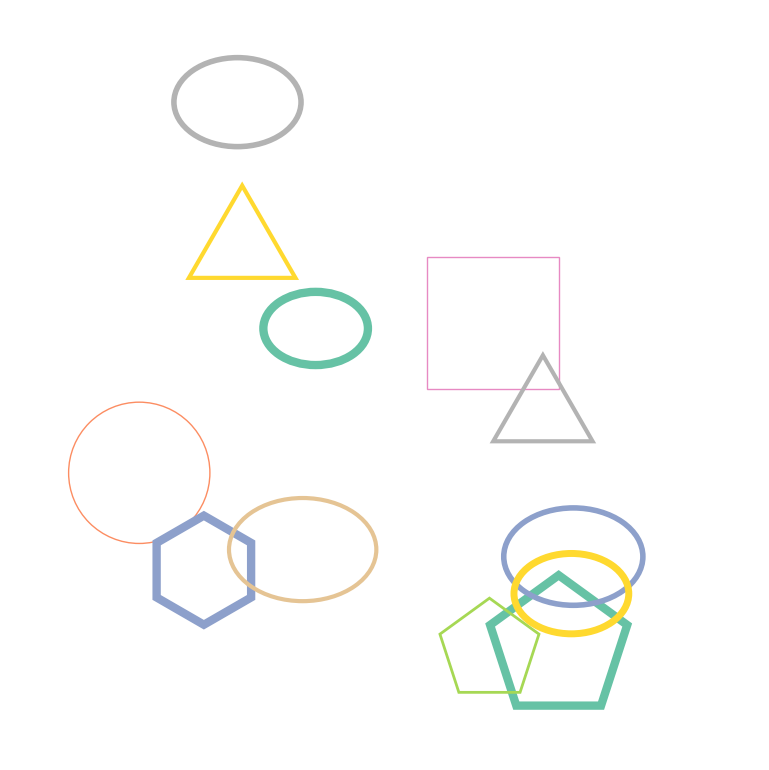[{"shape": "oval", "thickness": 3, "radius": 0.34, "center": [0.41, 0.573]}, {"shape": "pentagon", "thickness": 3, "radius": 0.47, "center": [0.726, 0.159]}, {"shape": "circle", "thickness": 0.5, "radius": 0.46, "center": [0.181, 0.386]}, {"shape": "oval", "thickness": 2, "radius": 0.45, "center": [0.745, 0.277]}, {"shape": "hexagon", "thickness": 3, "radius": 0.35, "center": [0.265, 0.26]}, {"shape": "square", "thickness": 0.5, "radius": 0.43, "center": [0.64, 0.58]}, {"shape": "pentagon", "thickness": 1, "radius": 0.34, "center": [0.636, 0.156]}, {"shape": "triangle", "thickness": 1.5, "radius": 0.4, "center": [0.315, 0.679]}, {"shape": "oval", "thickness": 2.5, "radius": 0.37, "center": [0.742, 0.229]}, {"shape": "oval", "thickness": 1.5, "radius": 0.48, "center": [0.393, 0.286]}, {"shape": "triangle", "thickness": 1.5, "radius": 0.37, "center": [0.705, 0.464]}, {"shape": "oval", "thickness": 2, "radius": 0.41, "center": [0.308, 0.867]}]